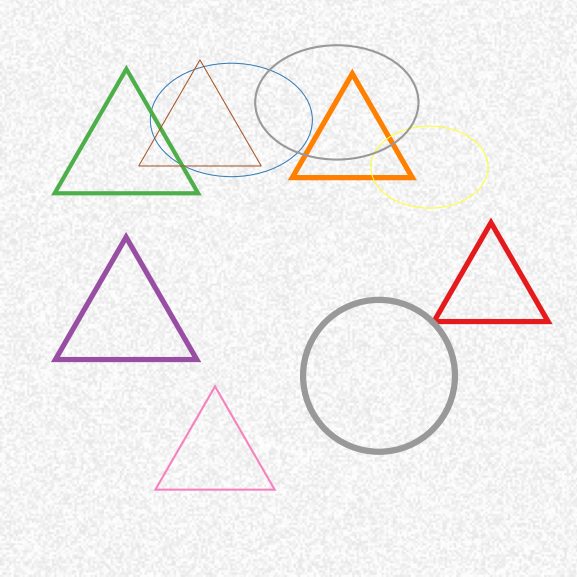[{"shape": "triangle", "thickness": 2.5, "radius": 0.57, "center": [0.85, 0.499]}, {"shape": "oval", "thickness": 0.5, "radius": 0.7, "center": [0.401, 0.791]}, {"shape": "triangle", "thickness": 2, "radius": 0.72, "center": [0.219, 0.736]}, {"shape": "triangle", "thickness": 2.5, "radius": 0.71, "center": [0.218, 0.447]}, {"shape": "triangle", "thickness": 2.5, "radius": 0.6, "center": [0.61, 0.752]}, {"shape": "oval", "thickness": 0.5, "radius": 0.51, "center": [0.744, 0.71]}, {"shape": "triangle", "thickness": 0.5, "radius": 0.61, "center": [0.346, 0.773]}, {"shape": "triangle", "thickness": 1, "radius": 0.6, "center": [0.372, 0.211]}, {"shape": "oval", "thickness": 1, "radius": 0.71, "center": [0.583, 0.822]}, {"shape": "circle", "thickness": 3, "radius": 0.66, "center": [0.656, 0.348]}]